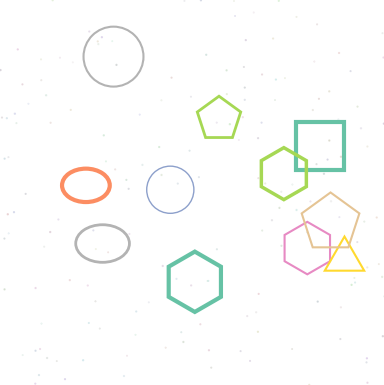[{"shape": "hexagon", "thickness": 3, "radius": 0.39, "center": [0.506, 0.268]}, {"shape": "square", "thickness": 3, "radius": 0.31, "center": [0.83, 0.621]}, {"shape": "oval", "thickness": 3, "radius": 0.31, "center": [0.223, 0.519]}, {"shape": "circle", "thickness": 1, "radius": 0.31, "center": [0.442, 0.507]}, {"shape": "hexagon", "thickness": 1.5, "radius": 0.34, "center": [0.798, 0.356]}, {"shape": "hexagon", "thickness": 2.5, "radius": 0.34, "center": [0.737, 0.549]}, {"shape": "pentagon", "thickness": 2, "radius": 0.3, "center": [0.569, 0.691]}, {"shape": "triangle", "thickness": 1.5, "radius": 0.3, "center": [0.895, 0.326]}, {"shape": "pentagon", "thickness": 1.5, "radius": 0.39, "center": [0.859, 0.421]}, {"shape": "oval", "thickness": 2, "radius": 0.35, "center": [0.266, 0.367]}, {"shape": "circle", "thickness": 1.5, "radius": 0.39, "center": [0.295, 0.853]}]